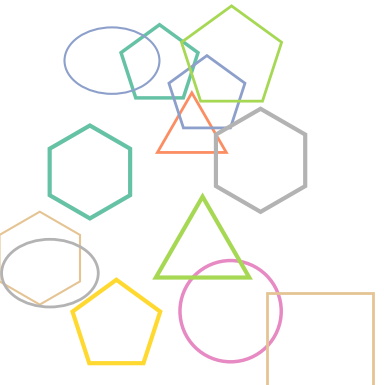[{"shape": "pentagon", "thickness": 2.5, "radius": 0.53, "center": [0.414, 0.831]}, {"shape": "hexagon", "thickness": 3, "radius": 0.6, "center": [0.233, 0.553]}, {"shape": "triangle", "thickness": 2, "radius": 0.52, "center": [0.498, 0.656]}, {"shape": "pentagon", "thickness": 2, "radius": 0.52, "center": [0.537, 0.752]}, {"shape": "oval", "thickness": 1.5, "radius": 0.62, "center": [0.291, 0.843]}, {"shape": "circle", "thickness": 2.5, "radius": 0.66, "center": [0.599, 0.192]}, {"shape": "triangle", "thickness": 3, "radius": 0.7, "center": [0.526, 0.349]}, {"shape": "pentagon", "thickness": 2, "radius": 0.68, "center": [0.601, 0.848]}, {"shape": "pentagon", "thickness": 3, "radius": 0.6, "center": [0.302, 0.154]}, {"shape": "hexagon", "thickness": 1.5, "radius": 0.6, "center": [0.103, 0.329]}, {"shape": "square", "thickness": 2, "radius": 0.69, "center": [0.832, 0.102]}, {"shape": "hexagon", "thickness": 3, "radius": 0.67, "center": [0.677, 0.584]}, {"shape": "oval", "thickness": 2, "radius": 0.63, "center": [0.13, 0.291]}]